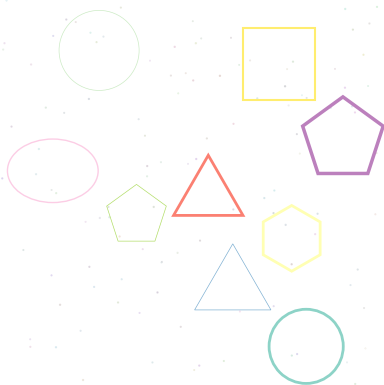[{"shape": "circle", "thickness": 2, "radius": 0.48, "center": [0.795, 0.1]}, {"shape": "hexagon", "thickness": 2, "radius": 0.43, "center": [0.758, 0.381]}, {"shape": "triangle", "thickness": 2, "radius": 0.52, "center": [0.541, 0.493]}, {"shape": "triangle", "thickness": 0.5, "radius": 0.57, "center": [0.605, 0.252]}, {"shape": "pentagon", "thickness": 0.5, "radius": 0.41, "center": [0.355, 0.44]}, {"shape": "oval", "thickness": 1, "radius": 0.59, "center": [0.137, 0.556]}, {"shape": "pentagon", "thickness": 2.5, "radius": 0.55, "center": [0.891, 0.638]}, {"shape": "circle", "thickness": 0.5, "radius": 0.52, "center": [0.257, 0.869]}, {"shape": "square", "thickness": 1.5, "radius": 0.47, "center": [0.725, 0.834]}]